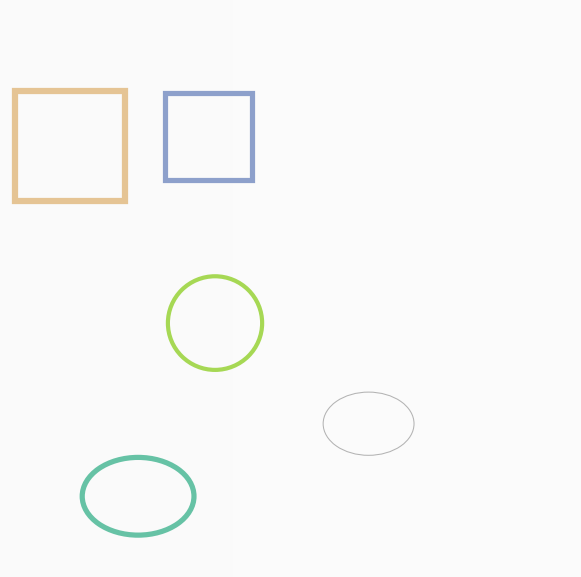[{"shape": "oval", "thickness": 2.5, "radius": 0.48, "center": [0.238, 0.14]}, {"shape": "square", "thickness": 2.5, "radius": 0.38, "center": [0.359, 0.763]}, {"shape": "circle", "thickness": 2, "radius": 0.41, "center": [0.37, 0.44]}, {"shape": "square", "thickness": 3, "radius": 0.47, "center": [0.12, 0.746]}, {"shape": "oval", "thickness": 0.5, "radius": 0.39, "center": [0.634, 0.265]}]